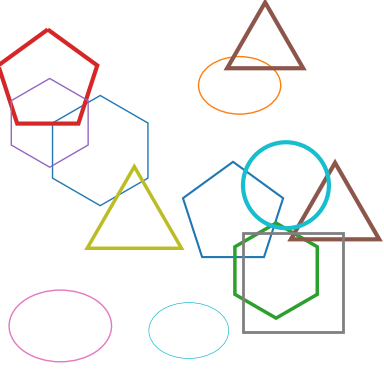[{"shape": "hexagon", "thickness": 1, "radius": 0.72, "center": [0.26, 0.609]}, {"shape": "pentagon", "thickness": 1.5, "radius": 0.68, "center": [0.605, 0.443]}, {"shape": "oval", "thickness": 1, "radius": 0.53, "center": [0.622, 0.778]}, {"shape": "hexagon", "thickness": 2.5, "radius": 0.62, "center": [0.717, 0.297]}, {"shape": "pentagon", "thickness": 3, "radius": 0.68, "center": [0.124, 0.788]}, {"shape": "hexagon", "thickness": 1, "radius": 0.58, "center": [0.129, 0.681]}, {"shape": "triangle", "thickness": 3, "radius": 0.66, "center": [0.87, 0.445]}, {"shape": "triangle", "thickness": 3, "radius": 0.57, "center": [0.689, 0.88]}, {"shape": "oval", "thickness": 1, "radius": 0.67, "center": [0.157, 0.153]}, {"shape": "square", "thickness": 2, "radius": 0.65, "center": [0.76, 0.266]}, {"shape": "triangle", "thickness": 2.5, "radius": 0.71, "center": [0.349, 0.426]}, {"shape": "circle", "thickness": 3, "radius": 0.56, "center": [0.743, 0.519]}, {"shape": "oval", "thickness": 0.5, "radius": 0.52, "center": [0.49, 0.141]}]